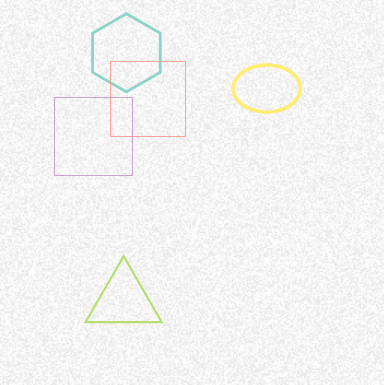[{"shape": "hexagon", "thickness": 2, "radius": 0.51, "center": [0.328, 0.863]}, {"shape": "square", "thickness": 0.5, "radius": 0.49, "center": [0.384, 0.744]}, {"shape": "triangle", "thickness": 1.5, "radius": 0.57, "center": [0.321, 0.22]}, {"shape": "square", "thickness": 0.5, "radius": 0.51, "center": [0.242, 0.646]}, {"shape": "oval", "thickness": 2.5, "radius": 0.44, "center": [0.693, 0.77]}]